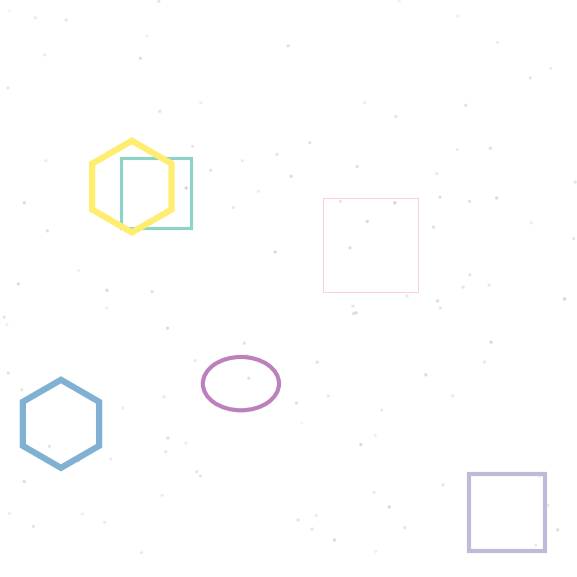[{"shape": "square", "thickness": 1.5, "radius": 0.3, "center": [0.27, 0.665]}, {"shape": "square", "thickness": 2, "radius": 0.33, "center": [0.878, 0.111]}, {"shape": "hexagon", "thickness": 3, "radius": 0.38, "center": [0.106, 0.265]}, {"shape": "square", "thickness": 0.5, "radius": 0.41, "center": [0.642, 0.575]}, {"shape": "oval", "thickness": 2, "radius": 0.33, "center": [0.417, 0.335]}, {"shape": "hexagon", "thickness": 3, "radius": 0.4, "center": [0.228, 0.676]}]